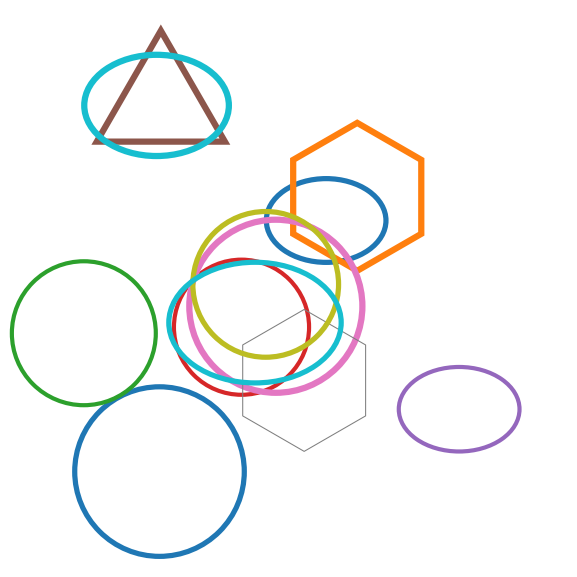[{"shape": "circle", "thickness": 2.5, "radius": 0.73, "center": [0.276, 0.183]}, {"shape": "oval", "thickness": 2.5, "radius": 0.52, "center": [0.565, 0.617]}, {"shape": "hexagon", "thickness": 3, "radius": 0.64, "center": [0.619, 0.658]}, {"shape": "circle", "thickness": 2, "radius": 0.62, "center": [0.145, 0.422]}, {"shape": "circle", "thickness": 2, "radius": 0.58, "center": [0.418, 0.433]}, {"shape": "oval", "thickness": 2, "radius": 0.52, "center": [0.795, 0.291]}, {"shape": "triangle", "thickness": 3, "radius": 0.64, "center": [0.279, 0.818]}, {"shape": "circle", "thickness": 3, "radius": 0.75, "center": [0.478, 0.469]}, {"shape": "hexagon", "thickness": 0.5, "radius": 0.61, "center": [0.527, 0.34]}, {"shape": "circle", "thickness": 2.5, "radius": 0.63, "center": [0.46, 0.507]}, {"shape": "oval", "thickness": 2.5, "radius": 0.75, "center": [0.442, 0.441]}, {"shape": "oval", "thickness": 3, "radius": 0.63, "center": [0.271, 0.817]}]